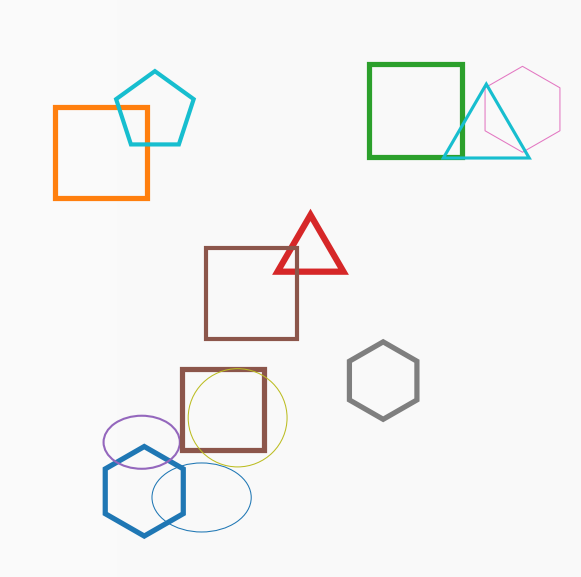[{"shape": "hexagon", "thickness": 2.5, "radius": 0.39, "center": [0.248, 0.148]}, {"shape": "oval", "thickness": 0.5, "radius": 0.43, "center": [0.347, 0.138]}, {"shape": "square", "thickness": 2.5, "radius": 0.39, "center": [0.174, 0.736]}, {"shape": "square", "thickness": 2.5, "radius": 0.4, "center": [0.715, 0.808]}, {"shape": "triangle", "thickness": 3, "radius": 0.33, "center": [0.534, 0.561]}, {"shape": "oval", "thickness": 1, "radius": 0.33, "center": [0.244, 0.233]}, {"shape": "square", "thickness": 2, "radius": 0.39, "center": [0.433, 0.491]}, {"shape": "square", "thickness": 2.5, "radius": 0.35, "center": [0.384, 0.29]}, {"shape": "hexagon", "thickness": 0.5, "radius": 0.37, "center": [0.899, 0.81]}, {"shape": "hexagon", "thickness": 2.5, "radius": 0.34, "center": [0.659, 0.34]}, {"shape": "circle", "thickness": 0.5, "radius": 0.43, "center": [0.409, 0.276]}, {"shape": "triangle", "thickness": 1.5, "radius": 0.43, "center": [0.837, 0.768]}, {"shape": "pentagon", "thickness": 2, "radius": 0.35, "center": [0.266, 0.806]}]